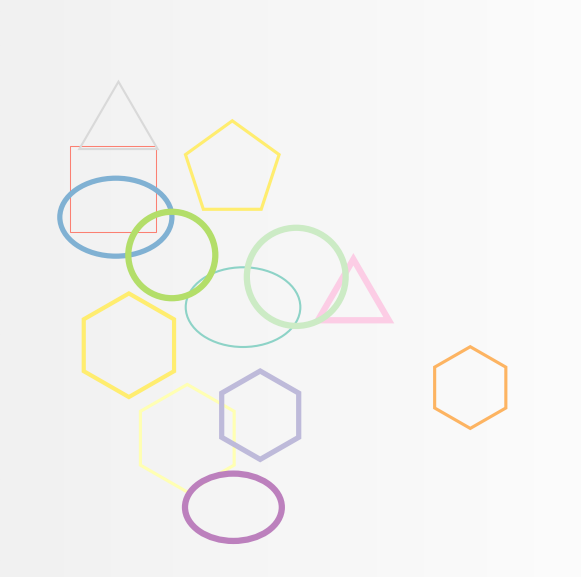[{"shape": "oval", "thickness": 1, "radius": 0.49, "center": [0.418, 0.467]}, {"shape": "hexagon", "thickness": 1.5, "radius": 0.47, "center": [0.322, 0.24]}, {"shape": "hexagon", "thickness": 2.5, "radius": 0.38, "center": [0.448, 0.28]}, {"shape": "square", "thickness": 0.5, "radius": 0.37, "center": [0.194, 0.672]}, {"shape": "oval", "thickness": 2.5, "radius": 0.48, "center": [0.199, 0.623]}, {"shape": "hexagon", "thickness": 1.5, "radius": 0.35, "center": [0.809, 0.328]}, {"shape": "circle", "thickness": 3, "radius": 0.37, "center": [0.296, 0.558]}, {"shape": "triangle", "thickness": 3, "radius": 0.35, "center": [0.608, 0.48]}, {"shape": "triangle", "thickness": 1, "radius": 0.39, "center": [0.204, 0.78]}, {"shape": "oval", "thickness": 3, "radius": 0.42, "center": [0.402, 0.121]}, {"shape": "circle", "thickness": 3, "radius": 0.42, "center": [0.51, 0.52]}, {"shape": "hexagon", "thickness": 2, "radius": 0.45, "center": [0.222, 0.401]}, {"shape": "pentagon", "thickness": 1.5, "radius": 0.42, "center": [0.4, 0.705]}]